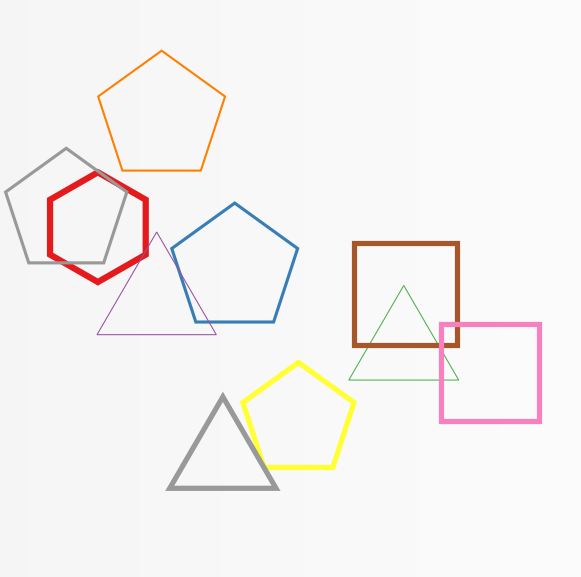[{"shape": "hexagon", "thickness": 3, "radius": 0.48, "center": [0.168, 0.606]}, {"shape": "pentagon", "thickness": 1.5, "radius": 0.57, "center": [0.404, 0.534]}, {"shape": "triangle", "thickness": 0.5, "radius": 0.55, "center": [0.695, 0.396]}, {"shape": "triangle", "thickness": 0.5, "radius": 0.59, "center": [0.27, 0.479]}, {"shape": "pentagon", "thickness": 1, "radius": 0.57, "center": [0.278, 0.797]}, {"shape": "pentagon", "thickness": 2.5, "radius": 0.5, "center": [0.513, 0.271]}, {"shape": "square", "thickness": 2.5, "radius": 0.44, "center": [0.698, 0.49]}, {"shape": "square", "thickness": 2.5, "radius": 0.42, "center": [0.843, 0.354]}, {"shape": "pentagon", "thickness": 1.5, "radius": 0.55, "center": [0.114, 0.633]}, {"shape": "triangle", "thickness": 2.5, "radius": 0.53, "center": [0.383, 0.206]}]